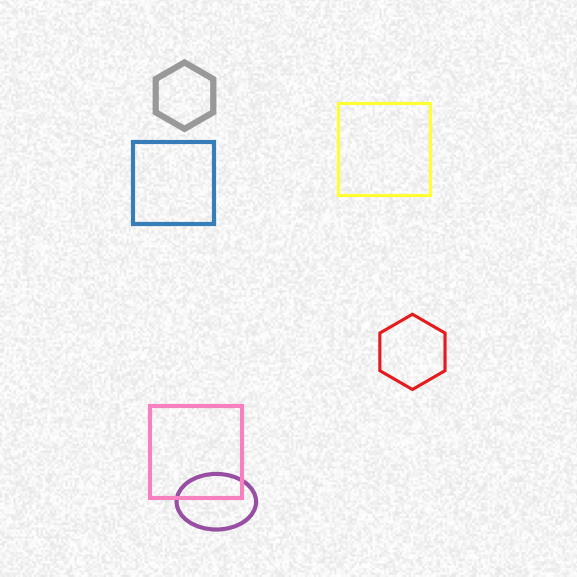[{"shape": "hexagon", "thickness": 1.5, "radius": 0.33, "center": [0.714, 0.39]}, {"shape": "square", "thickness": 2, "radius": 0.35, "center": [0.3, 0.682]}, {"shape": "oval", "thickness": 2, "radius": 0.34, "center": [0.375, 0.13]}, {"shape": "square", "thickness": 1.5, "radius": 0.4, "center": [0.665, 0.741]}, {"shape": "square", "thickness": 2, "radius": 0.4, "center": [0.339, 0.217]}, {"shape": "hexagon", "thickness": 3, "radius": 0.29, "center": [0.319, 0.833]}]